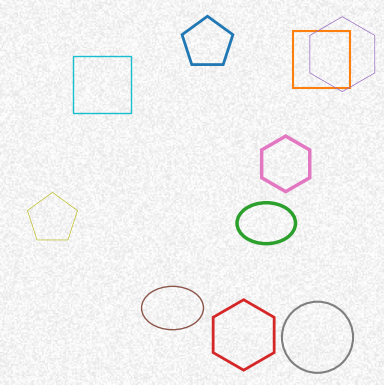[{"shape": "pentagon", "thickness": 2, "radius": 0.35, "center": [0.539, 0.888]}, {"shape": "square", "thickness": 1.5, "radius": 0.37, "center": [0.835, 0.846]}, {"shape": "oval", "thickness": 2.5, "radius": 0.38, "center": [0.692, 0.42]}, {"shape": "hexagon", "thickness": 2, "radius": 0.46, "center": [0.633, 0.13]}, {"shape": "hexagon", "thickness": 0.5, "radius": 0.49, "center": [0.889, 0.859]}, {"shape": "oval", "thickness": 1, "radius": 0.4, "center": [0.448, 0.2]}, {"shape": "hexagon", "thickness": 2.5, "radius": 0.36, "center": [0.742, 0.574]}, {"shape": "circle", "thickness": 1.5, "radius": 0.46, "center": [0.825, 0.124]}, {"shape": "pentagon", "thickness": 0.5, "radius": 0.34, "center": [0.136, 0.432]}, {"shape": "square", "thickness": 1, "radius": 0.37, "center": [0.265, 0.781]}]